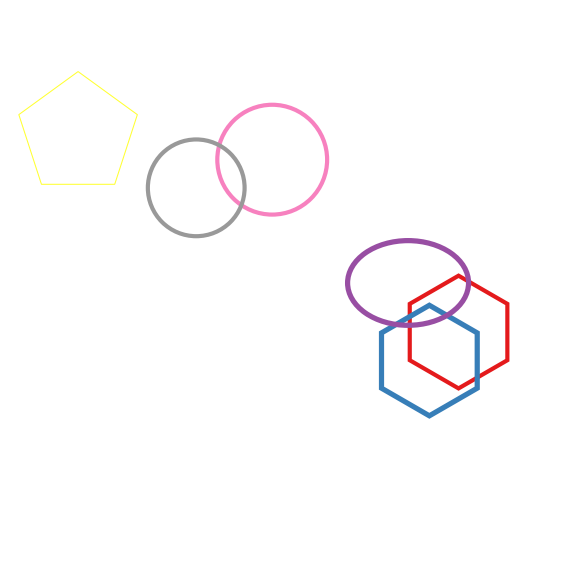[{"shape": "hexagon", "thickness": 2, "radius": 0.49, "center": [0.794, 0.424]}, {"shape": "hexagon", "thickness": 2.5, "radius": 0.48, "center": [0.743, 0.375]}, {"shape": "oval", "thickness": 2.5, "radius": 0.52, "center": [0.707, 0.509]}, {"shape": "pentagon", "thickness": 0.5, "radius": 0.54, "center": [0.135, 0.767]}, {"shape": "circle", "thickness": 2, "radius": 0.48, "center": [0.471, 0.723]}, {"shape": "circle", "thickness": 2, "radius": 0.42, "center": [0.34, 0.674]}]